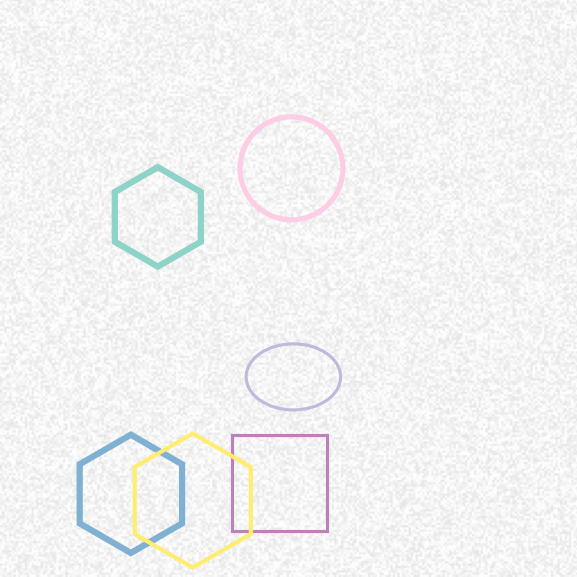[{"shape": "hexagon", "thickness": 3, "radius": 0.43, "center": [0.273, 0.624]}, {"shape": "oval", "thickness": 1.5, "radius": 0.41, "center": [0.508, 0.347]}, {"shape": "hexagon", "thickness": 3, "radius": 0.51, "center": [0.227, 0.144]}, {"shape": "circle", "thickness": 2.5, "radius": 0.45, "center": [0.505, 0.708]}, {"shape": "square", "thickness": 1.5, "radius": 0.41, "center": [0.484, 0.163]}, {"shape": "hexagon", "thickness": 2, "radius": 0.58, "center": [0.334, 0.132]}]